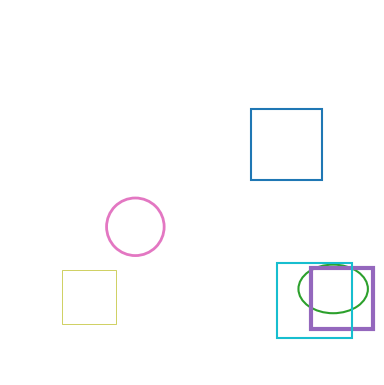[{"shape": "square", "thickness": 1.5, "radius": 0.46, "center": [0.743, 0.625]}, {"shape": "oval", "thickness": 1.5, "radius": 0.45, "center": [0.865, 0.25]}, {"shape": "square", "thickness": 3, "radius": 0.4, "center": [0.888, 0.224]}, {"shape": "circle", "thickness": 2, "radius": 0.37, "center": [0.352, 0.411]}, {"shape": "square", "thickness": 0.5, "radius": 0.35, "center": [0.231, 0.229]}, {"shape": "square", "thickness": 1.5, "radius": 0.49, "center": [0.816, 0.219]}]